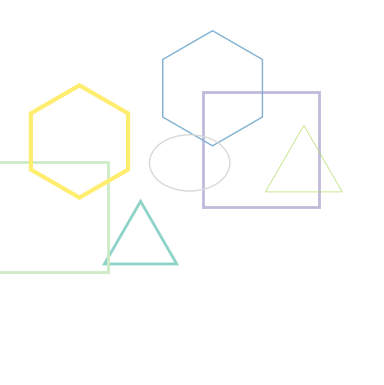[{"shape": "triangle", "thickness": 2, "radius": 0.54, "center": [0.365, 0.369]}, {"shape": "square", "thickness": 2, "radius": 0.75, "center": [0.678, 0.612]}, {"shape": "hexagon", "thickness": 1, "radius": 0.75, "center": [0.552, 0.771]}, {"shape": "triangle", "thickness": 0.5, "radius": 0.58, "center": [0.789, 0.559]}, {"shape": "oval", "thickness": 1, "radius": 0.52, "center": [0.493, 0.577]}, {"shape": "square", "thickness": 2, "radius": 0.72, "center": [0.138, 0.436]}, {"shape": "hexagon", "thickness": 3, "radius": 0.73, "center": [0.206, 0.633]}]